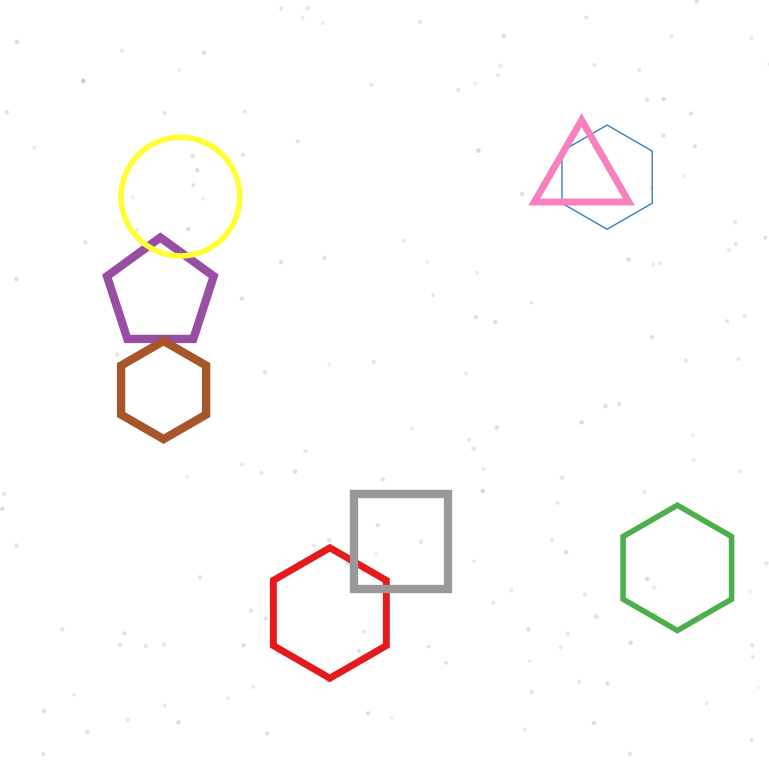[{"shape": "hexagon", "thickness": 2.5, "radius": 0.42, "center": [0.428, 0.204]}, {"shape": "hexagon", "thickness": 0.5, "radius": 0.34, "center": [0.788, 0.77]}, {"shape": "hexagon", "thickness": 2, "radius": 0.41, "center": [0.88, 0.263]}, {"shape": "pentagon", "thickness": 3, "radius": 0.36, "center": [0.208, 0.619]}, {"shape": "circle", "thickness": 2, "radius": 0.39, "center": [0.234, 0.745]}, {"shape": "hexagon", "thickness": 3, "radius": 0.32, "center": [0.212, 0.493]}, {"shape": "triangle", "thickness": 2.5, "radius": 0.35, "center": [0.755, 0.773]}, {"shape": "square", "thickness": 3, "radius": 0.31, "center": [0.52, 0.297]}]